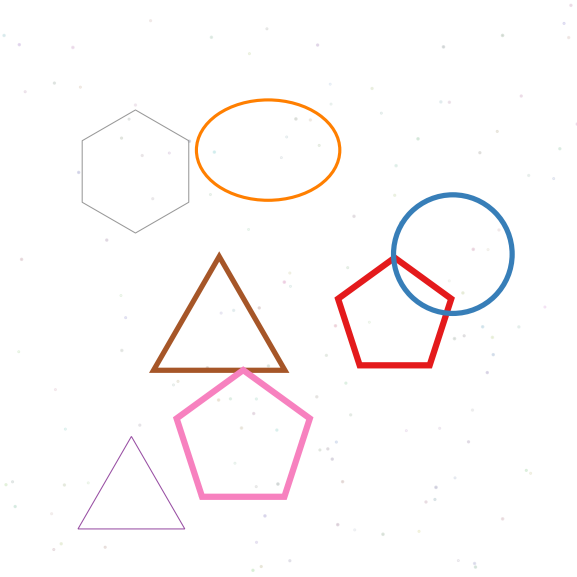[{"shape": "pentagon", "thickness": 3, "radius": 0.52, "center": [0.683, 0.45]}, {"shape": "circle", "thickness": 2.5, "radius": 0.51, "center": [0.784, 0.559]}, {"shape": "triangle", "thickness": 0.5, "radius": 0.53, "center": [0.228, 0.137]}, {"shape": "oval", "thickness": 1.5, "radius": 0.62, "center": [0.464, 0.739]}, {"shape": "triangle", "thickness": 2.5, "radius": 0.66, "center": [0.38, 0.424]}, {"shape": "pentagon", "thickness": 3, "radius": 0.61, "center": [0.421, 0.237]}, {"shape": "hexagon", "thickness": 0.5, "radius": 0.53, "center": [0.235, 0.702]}]